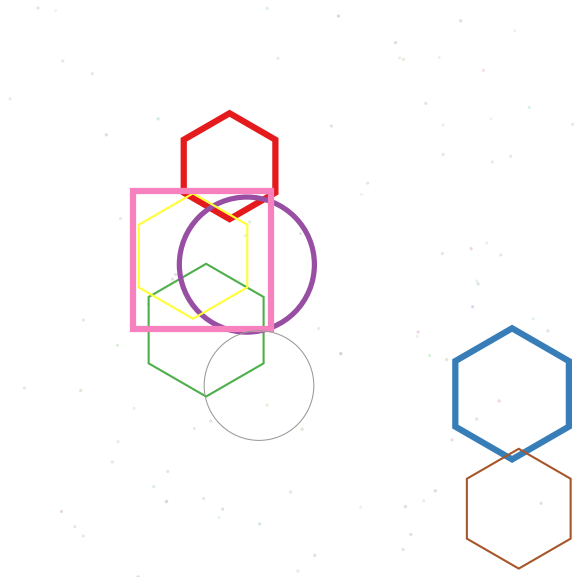[{"shape": "hexagon", "thickness": 3, "radius": 0.46, "center": [0.398, 0.711]}, {"shape": "hexagon", "thickness": 3, "radius": 0.57, "center": [0.887, 0.317]}, {"shape": "hexagon", "thickness": 1, "radius": 0.57, "center": [0.357, 0.427]}, {"shape": "circle", "thickness": 2.5, "radius": 0.58, "center": [0.427, 0.541]}, {"shape": "hexagon", "thickness": 1, "radius": 0.54, "center": [0.334, 0.556]}, {"shape": "hexagon", "thickness": 1, "radius": 0.52, "center": [0.898, 0.118]}, {"shape": "square", "thickness": 3, "radius": 0.6, "center": [0.35, 0.549]}, {"shape": "circle", "thickness": 0.5, "radius": 0.47, "center": [0.448, 0.331]}]